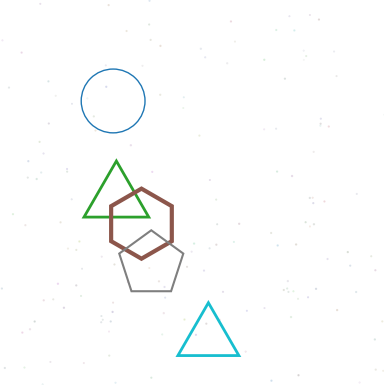[{"shape": "circle", "thickness": 1, "radius": 0.41, "center": [0.294, 0.738]}, {"shape": "triangle", "thickness": 2, "radius": 0.49, "center": [0.302, 0.485]}, {"shape": "hexagon", "thickness": 3, "radius": 0.45, "center": [0.367, 0.419]}, {"shape": "pentagon", "thickness": 1.5, "radius": 0.44, "center": [0.393, 0.314]}, {"shape": "triangle", "thickness": 2, "radius": 0.46, "center": [0.541, 0.122]}]